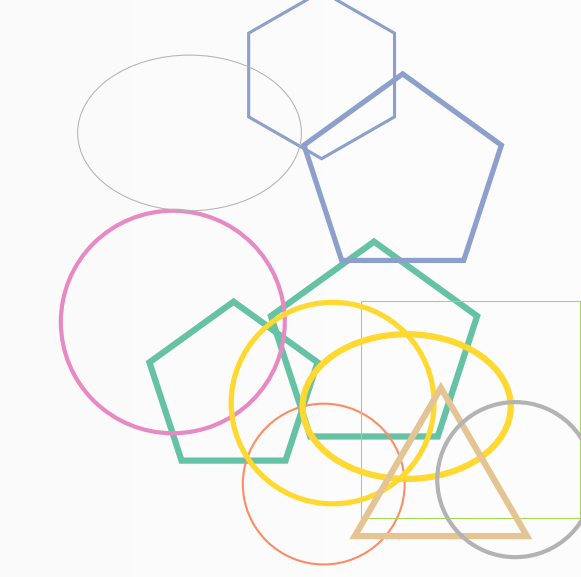[{"shape": "pentagon", "thickness": 3, "radius": 0.76, "center": [0.402, 0.325]}, {"shape": "pentagon", "thickness": 3, "radius": 0.93, "center": [0.644, 0.394]}, {"shape": "circle", "thickness": 1, "radius": 0.7, "center": [0.557, 0.161]}, {"shape": "pentagon", "thickness": 2.5, "radius": 0.89, "center": [0.693, 0.693]}, {"shape": "hexagon", "thickness": 1.5, "radius": 0.72, "center": [0.553, 0.869]}, {"shape": "circle", "thickness": 2, "radius": 0.96, "center": [0.297, 0.442]}, {"shape": "square", "thickness": 0.5, "radius": 0.94, "center": [0.809, 0.29]}, {"shape": "circle", "thickness": 2.5, "radius": 0.87, "center": [0.572, 0.301]}, {"shape": "oval", "thickness": 3, "radius": 0.9, "center": [0.7, 0.295]}, {"shape": "triangle", "thickness": 3, "radius": 0.86, "center": [0.758, 0.156]}, {"shape": "circle", "thickness": 2, "radius": 0.67, "center": [0.887, 0.169]}, {"shape": "oval", "thickness": 0.5, "radius": 0.96, "center": [0.326, 0.769]}]